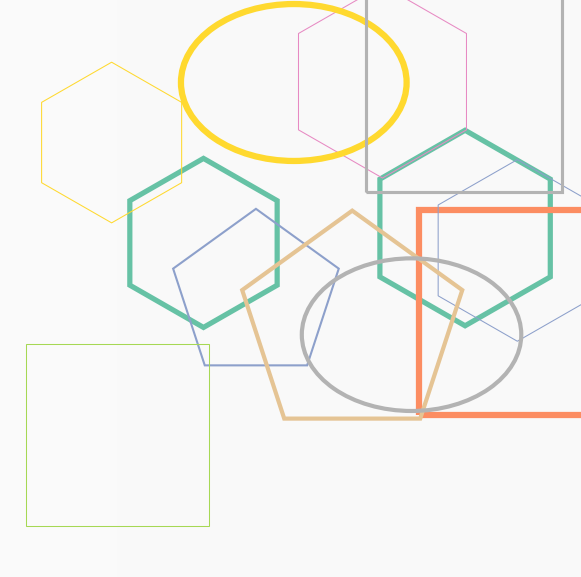[{"shape": "hexagon", "thickness": 2.5, "radius": 0.85, "center": [0.8, 0.604]}, {"shape": "hexagon", "thickness": 2.5, "radius": 0.73, "center": [0.35, 0.578]}, {"shape": "square", "thickness": 3, "radius": 0.89, "center": [0.898, 0.458]}, {"shape": "pentagon", "thickness": 1, "radius": 0.75, "center": [0.44, 0.488]}, {"shape": "hexagon", "thickness": 0.5, "radius": 0.79, "center": [0.89, 0.566]}, {"shape": "hexagon", "thickness": 0.5, "radius": 0.83, "center": [0.658, 0.858]}, {"shape": "square", "thickness": 0.5, "radius": 0.79, "center": [0.202, 0.246]}, {"shape": "oval", "thickness": 3, "radius": 0.97, "center": [0.505, 0.856]}, {"shape": "hexagon", "thickness": 0.5, "radius": 0.7, "center": [0.192, 0.752]}, {"shape": "pentagon", "thickness": 2, "radius": 1.0, "center": [0.606, 0.435]}, {"shape": "square", "thickness": 1.5, "radius": 0.84, "center": [0.798, 0.834]}, {"shape": "oval", "thickness": 2, "radius": 0.94, "center": [0.708, 0.42]}]